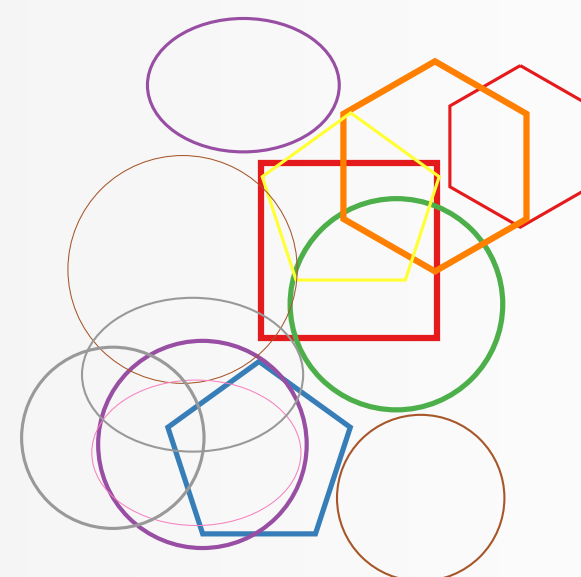[{"shape": "square", "thickness": 3, "radius": 0.75, "center": [0.601, 0.565]}, {"shape": "hexagon", "thickness": 1.5, "radius": 0.7, "center": [0.895, 0.746]}, {"shape": "pentagon", "thickness": 2.5, "radius": 0.83, "center": [0.446, 0.208]}, {"shape": "circle", "thickness": 2.5, "radius": 0.91, "center": [0.682, 0.472]}, {"shape": "oval", "thickness": 1.5, "radius": 0.83, "center": [0.419, 0.852]}, {"shape": "circle", "thickness": 2, "radius": 0.9, "center": [0.348, 0.23]}, {"shape": "hexagon", "thickness": 3, "radius": 0.91, "center": [0.748, 0.711]}, {"shape": "pentagon", "thickness": 1.5, "radius": 0.8, "center": [0.603, 0.644]}, {"shape": "circle", "thickness": 1, "radius": 0.72, "center": [0.724, 0.137]}, {"shape": "circle", "thickness": 0.5, "radius": 0.99, "center": [0.314, 0.533]}, {"shape": "oval", "thickness": 0.5, "radius": 0.9, "center": [0.338, 0.215]}, {"shape": "oval", "thickness": 1, "radius": 0.95, "center": [0.331, 0.35]}, {"shape": "circle", "thickness": 1.5, "radius": 0.78, "center": [0.194, 0.241]}]